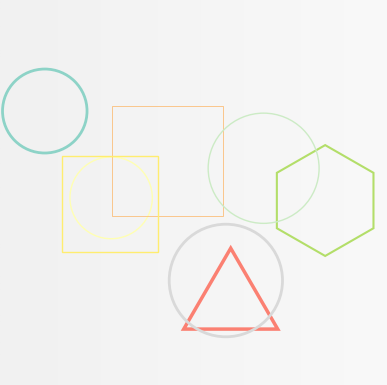[{"shape": "circle", "thickness": 2, "radius": 0.55, "center": [0.116, 0.712]}, {"shape": "circle", "thickness": 1, "radius": 0.53, "center": [0.287, 0.486]}, {"shape": "triangle", "thickness": 2.5, "radius": 0.7, "center": [0.595, 0.215]}, {"shape": "square", "thickness": 0.5, "radius": 0.72, "center": [0.432, 0.582]}, {"shape": "hexagon", "thickness": 1.5, "radius": 0.72, "center": [0.839, 0.479]}, {"shape": "circle", "thickness": 2, "radius": 0.73, "center": [0.583, 0.271]}, {"shape": "circle", "thickness": 1, "radius": 0.72, "center": [0.68, 0.563]}, {"shape": "square", "thickness": 1, "radius": 0.62, "center": [0.284, 0.47]}]